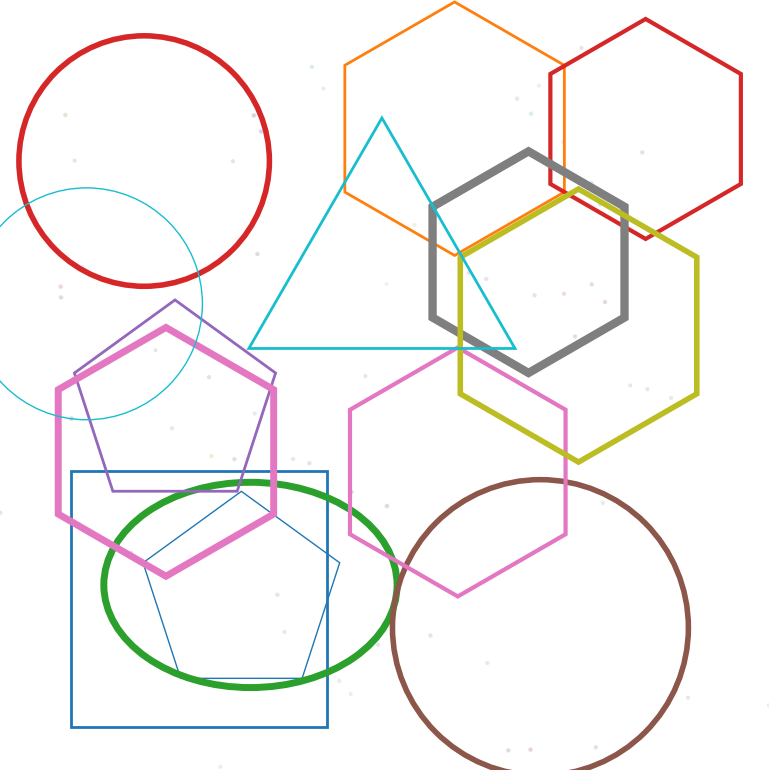[{"shape": "square", "thickness": 1, "radius": 0.83, "center": [0.259, 0.222]}, {"shape": "pentagon", "thickness": 0.5, "radius": 0.67, "center": [0.313, 0.228]}, {"shape": "hexagon", "thickness": 1, "radius": 0.82, "center": [0.59, 0.833]}, {"shape": "oval", "thickness": 2.5, "radius": 0.95, "center": [0.325, 0.24]}, {"shape": "circle", "thickness": 2, "radius": 0.81, "center": [0.187, 0.791]}, {"shape": "hexagon", "thickness": 1.5, "radius": 0.71, "center": [0.838, 0.833]}, {"shape": "pentagon", "thickness": 1, "radius": 0.69, "center": [0.227, 0.473]}, {"shape": "circle", "thickness": 2, "radius": 0.96, "center": [0.702, 0.185]}, {"shape": "hexagon", "thickness": 1.5, "radius": 0.81, "center": [0.595, 0.387]}, {"shape": "hexagon", "thickness": 2.5, "radius": 0.81, "center": [0.216, 0.413]}, {"shape": "hexagon", "thickness": 3, "radius": 0.72, "center": [0.686, 0.66]}, {"shape": "hexagon", "thickness": 2, "radius": 0.89, "center": [0.751, 0.577]}, {"shape": "triangle", "thickness": 1, "radius": 1.0, "center": [0.496, 0.647]}, {"shape": "circle", "thickness": 0.5, "radius": 0.75, "center": [0.112, 0.605]}]